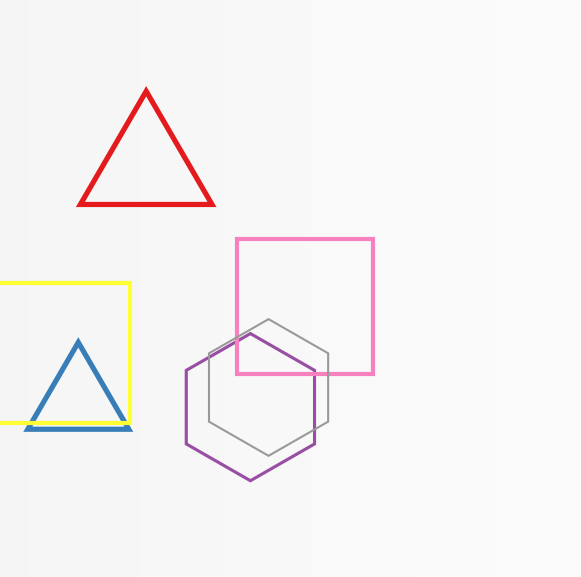[{"shape": "triangle", "thickness": 2.5, "radius": 0.65, "center": [0.252, 0.71]}, {"shape": "triangle", "thickness": 2.5, "radius": 0.5, "center": [0.135, 0.306]}, {"shape": "hexagon", "thickness": 1.5, "radius": 0.64, "center": [0.431, 0.294]}, {"shape": "square", "thickness": 2, "radius": 0.61, "center": [0.103, 0.387]}, {"shape": "square", "thickness": 2, "radius": 0.59, "center": [0.524, 0.468]}, {"shape": "hexagon", "thickness": 1, "radius": 0.59, "center": [0.462, 0.328]}]